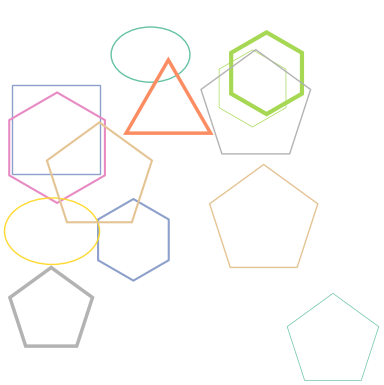[{"shape": "oval", "thickness": 1, "radius": 0.51, "center": [0.391, 0.858]}, {"shape": "pentagon", "thickness": 0.5, "radius": 0.63, "center": [0.865, 0.113]}, {"shape": "triangle", "thickness": 2.5, "radius": 0.63, "center": [0.437, 0.718]}, {"shape": "hexagon", "thickness": 1.5, "radius": 0.53, "center": [0.347, 0.377]}, {"shape": "square", "thickness": 1, "radius": 0.58, "center": [0.145, 0.664]}, {"shape": "hexagon", "thickness": 1.5, "radius": 0.72, "center": [0.148, 0.616]}, {"shape": "hexagon", "thickness": 3, "radius": 0.53, "center": [0.692, 0.81]}, {"shape": "hexagon", "thickness": 0.5, "radius": 0.5, "center": [0.656, 0.77]}, {"shape": "oval", "thickness": 1, "radius": 0.62, "center": [0.135, 0.399]}, {"shape": "pentagon", "thickness": 1, "radius": 0.74, "center": [0.685, 0.425]}, {"shape": "pentagon", "thickness": 1.5, "radius": 0.72, "center": [0.258, 0.539]}, {"shape": "pentagon", "thickness": 1, "radius": 0.75, "center": [0.664, 0.721]}, {"shape": "pentagon", "thickness": 2.5, "radius": 0.56, "center": [0.133, 0.192]}]